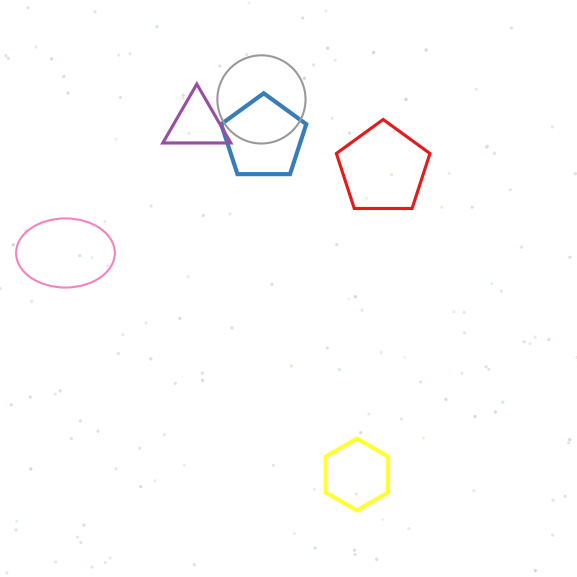[{"shape": "pentagon", "thickness": 1.5, "radius": 0.43, "center": [0.663, 0.707]}, {"shape": "pentagon", "thickness": 2, "radius": 0.39, "center": [0.457, 0.76]}, {"shape": "triangle", "thickness": 1.5, "radius": 0.34, "center": [0.341, 0.786]}, {"shape": "hexagon", "thickness": 2, "radius": 0.31, "center": [0.618, 0.177]}, {"shape": "oval", "thickness": 1, "radius": 0.43, "center": [0.113, 0.561]}, {"shape": "circle", "thickness": 1, "radius": 0.38, "center": [0.453, 0.827]}]